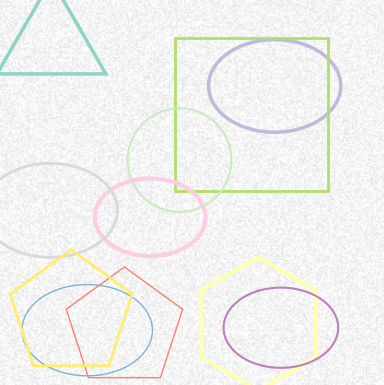[{"shape": "triangle", "thickness": 2.5, "radius": 0.82, "center": [0.134, 0.89]}, {"shape": "hexagon", "thickness": 3, "radius": 0.86, "center": [0.672, 0.159]}, {"shape": "oval", "thickness": 2.5, "radius": 0.86, "center": [0.713, 0.777]}, {"shape": "pentagon", "thickness": 1, "radius": 0.79, "center": [0.323, 0.148]}, {"shape": "oval", "thickness": 1, "radius": 0.85, "center": [0.227, 0.142]}, {"shape": "square", "thickness": 2, "radius": 1.0, "center": [0.653, 0.703]}, {"shape": "oval", "thickness": 3, "radius": 0.72, "center": [0.39, 0.436]}, {"shape": "oval", "thickness": 2, "radius": 0.87, "center": [0.131, 0.454]}, {"shape": "oval", "thickness": 1.5, "radius": 0.74, "center": [0.73, 0.149]}, {"shape": "circle", "thickness": 1.5, "radius": 0.67, "center": [0.466, 0.584]}, {"shape": "pentagon", "thickness": 2, "radius": 0.83, "center": [0.185, 0.185]}]